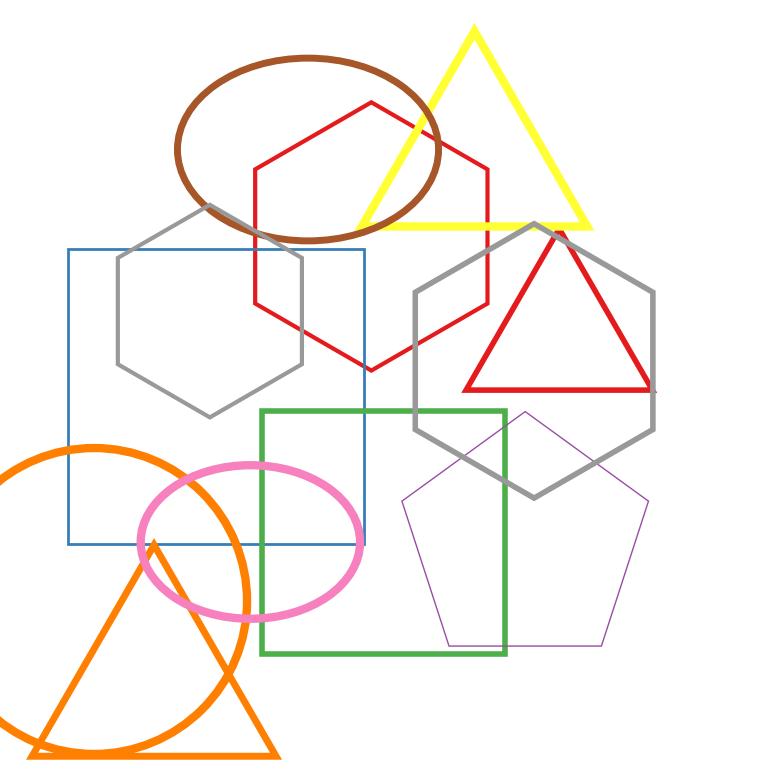[{"shape": "triangle", "thickness": 2, "radius": 0.7, "center": [0.726, 0.563]}, {"shape": "hexagon", "thickness": 1.5, "radius": 0.87, "center": [0.482, 0.693]}, {"shape": "square", "thickness": 1, "radius": 0.96, "center": [0.28, 0.485]}, {"shape": "square", "thickness": 2, "radius": 0.79, "center": [0.498, 0.308]}, {"shape": "pentagon", "thickness": 0.5, "radius": 0.84, "center": [0.682, 0.297]}, {"shape": "triangle", "thickness": 2.5, "radius": 0.91, "center": [0.2, 0.109]}, {"shape": "circle", "thickness": 3, "radius": 0.99, "center": [0.122, 0.219]}, {"shape": "triangle", "thickness": 3, "radius": 0.84, "center": [0.616, 0.79]}, {"shape": "oval", "thickness": 2.5, "radius": 0.85, "center": [0.4, 0.806]}, {"shape": "oval", "thickness": 3, "radius": 0.71, "center": [0.325, 0.296]}, {"shape": "hexagon", "thickness": 1.5, "radius": 0.69, "center": [0.273, 0.596]}, {"shape": "hexagon", "thickness": 2, "radius": 0.89, "center": [0.694, 0.531]}]